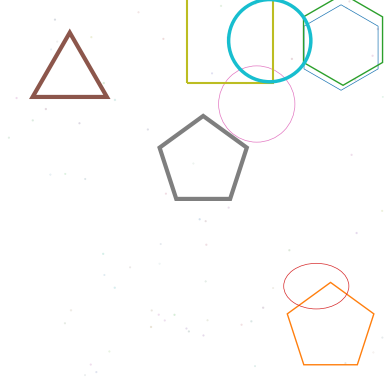[{"shape": "hexagon", "thickness": 0.5, "radius": 0.56, "center": [0.886, 0.877]}, {"shape": "pentagon", "thickness": 1, "radius": 0.59, "center": [0.859, 0.148]}, {"shape": "hexagon", "thickness": 1, "radius": 0.59, "center": [0.891, 0.897]}, {"shape": "oval", "thickness": 0.5, "radius": 0.42, "center": [0.822, 0.257]}, {"shape": "triangle", "thickness": 3, "radius": 0.56, "center": [0.181, 0.804]}, {"shape": "circle", "thickness": 0.5, "radius": 0.5, "center": [0.667, 0.73]}, {"shape": "pentagon", "thickness": 3, "radius": 0.6, "center": [0.528, 0.58]}, {"shape": "square", "thickness": 1.5, "radius": 0.56, "center": [0.598, 0.895]}, {"shape": "circle", "thickness": 2.5, "radius": 0.53, "center": [0.701, 0.894]}]